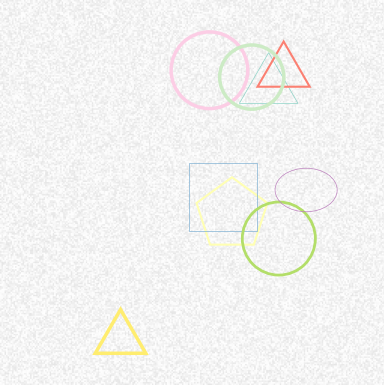[{"shape": "triangle", "thickness": 0.5, "radius": 0.44, "center": [0.698, 0.775]}, {"shape": "pentagon", "thickness": 1.5, "radius": 0.48, "center": [0.602, 0.443]}, {"shape": "triangle", "thickness": 1.5, "radius": 0.39, "center": [0.737, 0.814]}, {"shape": "square", "thickness": 0.5, "radius": 0.44, "center": [0.58, 0.489]}, {"shape": "circle", "thickness": 2, "radius": 0.47, "center": [0.724, 0.38]}, {"shape": "circle", "thickness": 2.5, "radius": 0.5, "center": [0.544, 0.818]}, {"shape": "oval", "thickness": 0.5, "radius": 0.4, "center": [0.795, 0.507]}, {"shape": "circle", "thickness": 2.5, "radius": 0.42, "center": [0.654, 0.8]}, {"shape": "triangle", "thickness": 2.5, "radius": 0.38, "center": [0.313, 0.12]}]